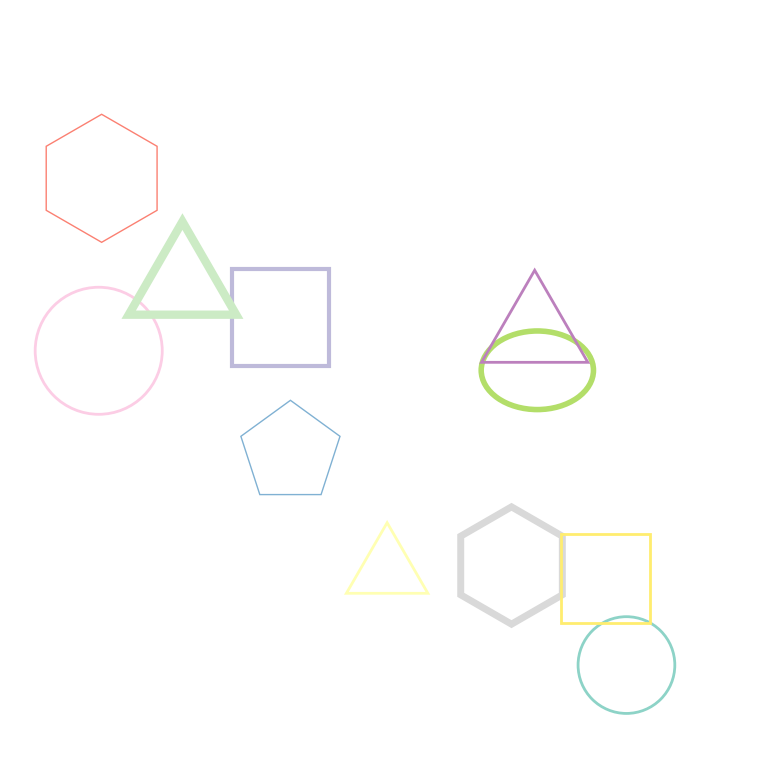[{"shape": "circle", "thickness": 1, "radius": 0.31, "center": [0.814, 0.136]}, {"shape": "triangle", "thickness": 1, "radius": 0.31, "center": [0.503, 0.26]}, {"shape": "square", "thickness": 1.5, "radius": 0.31, "center": [0.364, 0.588]}, {"shape": "hexagon", "thickness": 0.5, "radius": 0.42, "center": [0.132, 0.768]}, {"shape": "pentagon", "thickness": 0.5, "radius": 0.34, "center": [0.377, 0.412]}, {"shape": "oval", "thickness": 2, "radius": 0.36, "center": [0.698, 0.519]}, {"shape": "circle", "thickness": 1, "radius": 0.41, "center": [0.128, 0.544]}, {"shape": "hexagon", "thickness": 2.5, "radius": 0.38, "center": [0.664, 0.266]}, {"shape": "triangle", "thickness": 1, "radius": 0.4, "center": [0.694, 0.569]}, {"shape": "triangle", "thickness": 3, "radius": 0.4, "center": [0.237, 0.632]}, {"shape": "square", "thickness": 1, "radius": 0.29, "center": [0.786, 0.249]}]